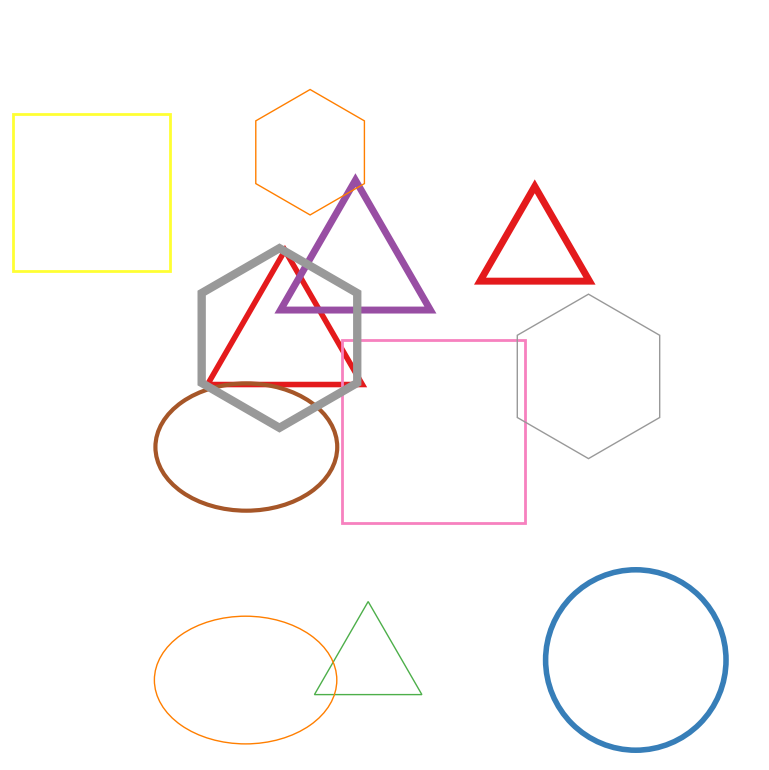[{"shape": "triangle", "thickness": 2, "radius": 0.58, "center": [0.37, 0.559]}, {"shape": "triangle", "thickness": 2.5, "radius": 0.41, "center": [0.695, 0.676]}, {"shape": "circle", "thickness": 2, "radius": 0.59, "center": [0.826, 0.143]}, {"shape": "triangle", "thickness": 0.5, "radius": 0.4, "center": [0.478, 0.138]}, {"shape": "triangle", "thickness": 2.5, "radius": 0.56, "center": [0.462, 0.654]}, {"shape": "oval", "thickness": 0.5, "radius": 0.59, "center": [0.319, 0.117]}, {"shape": "hexagon", "thickness": 0.5, "radius": 0.41, "center": [0.403, 0.802]}, {"shape": "square", "thickness": 1, "radius": 0.51, "center": [0.119, 0.75]}, {"shape": "oval", "thickness": 1.5, "radius": 0.59, "center": [0.32, 0.419]}, {"shape": "square", "thickness": 1, "radius": 0.59, "center": [0.563, 0.44]}, {"shape": "hexagon", "thickness": 3, "radius": 0.58, "center": [0.363, 0.561]}, {"shape": "hexagon", "thickness": 0.5, "radius": 0.53, "center": [0.764, 0.511]}]